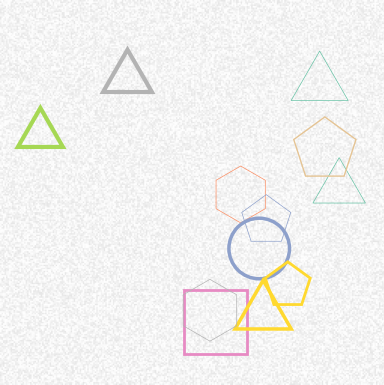[{"shape": "triangle", "thickness": 0.5, "radius": 0.39, "center": [0.881, 0.512]}, {"shape": "triangle", "thickness": 0.5, "radius": 0.43, "center": [0.83, 0.782]}, {"shape": "hexagon", "thickness": 0.5, "radius": 0.37, "center": [0.625, 0.495]}, {"shape": "pentagon", "thickness": 0.5, "radius": 0.33, "center": [0.692, 0.427]}, {"shape": "circle", "thickness": 2.5, "radius": 0.39, "center": [0.673, 0.355]}, {"shape": "square", "thickness": 2, "radius": 0.41, "center": [0.559, 0.164]}, {"shape": "triangle", "thickness": 3, "radius": 0.34, "center": [0.105, 0.652]}, {"shape": "triangle", "thickness": 2.5, "radius": 0.42, "center": [0.683, 0.188]}, {"shape": "pentagon", "thickness": 2, "radius": 0.31, "center": [0.748, 0.259]}, {"shape": "pentagon", "thickness": 1, "radius": 0.42, "center": [0.844, 0.611]}, {"shape": "triangle", "thickness": 3, "radius": 0.37, "center": [0.331, 0.798]}, {"shape": "hexagon", "thickness": 0.5, "radius": 0.4, "center": [0.545, 0.194]}]